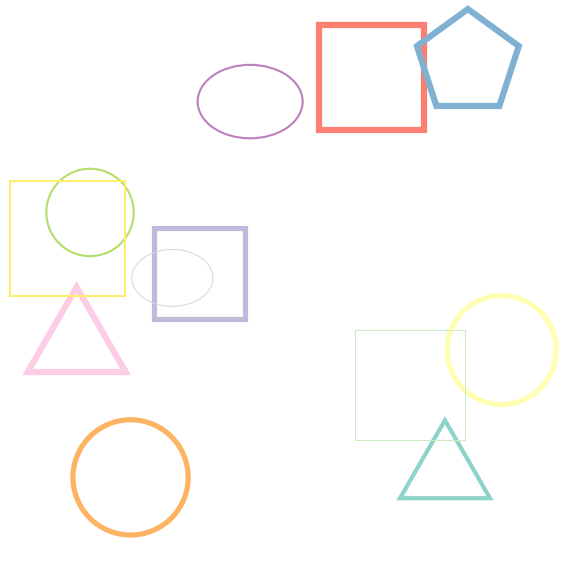[{"shape": "triangle", "thickness": 2, "radius": 0.45, "center": [0.771, 0.181]}, {"shape": "circle", "thickness": 2.5, "radius": 0.47, "center": [0.869, 0.393]}, {"shape": "square", "thickness": 2.5, "radius": 0.39, "center": [0.346, 0.526]}, {"shape": "square", "thickness": 3, "radius": 0.45, "center": [0.644, 0.865]}, {"shape": "pentagon", "thickness": 3, "radius": 0.46, "center": [0.81, 0.891]}, {"shape": "circle", "thickness": 2.5, "radius": 0.5, "center": [0.226, 0.173]}, {"shape": "circle", "thickness": 1, "radius": 0.38, "center": [0.156, 0.631]}, {"shape": "triangle", "thickness": 3, "radius": 0.49, "center": [0.133, 0.404]}, {"shape": "oval", "thickness": 0.5, "radius": 0.35, "center": [0.299, 0.518]}, {"shape": "oval", "thickness": 1, "radius": 0.45, "center": [0.433, 0.823]}, {"shape": "square", "thickness": 0.5, "radius": 0.48, "center": [0.711, 0.332]}, {"shape": "square", "thickness": 1, "radius": 0.5, "center": [0.117, 0.587]}]